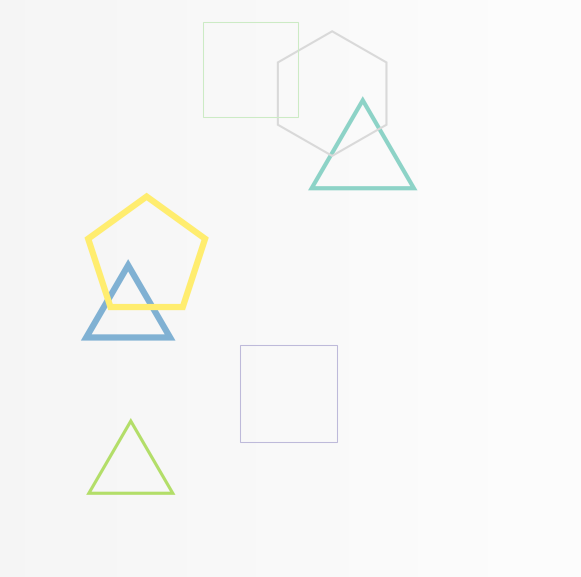[{"shape": "triangle", "thickness": 2, "radius": 0.51, "center": [0.624, 0.724]}, {"shape": "square", "thickness": 0.5, "radius": 0.42, "center": [0.496, 0.318]}, {"shape": "triangle", "thickness": 3, "radius": 0.42, "center": [0.22, 0.456]}, {"shape": "triangle", "thickness": 1.5, "radius": 0.42, "center": [0.225, 0.187]}, {"shape": "hexagon", "thickness": 1, "radius": 0.54, "center": [0.571, 0.837]}, {"shape": "square", "thickness": 0.5, "radius": 0.41, "center": [0.431, 0.879]}, {"shape": "pentagon", "thickness": 3, "radius": 0.53, "center": [0.252, 0.553]}]